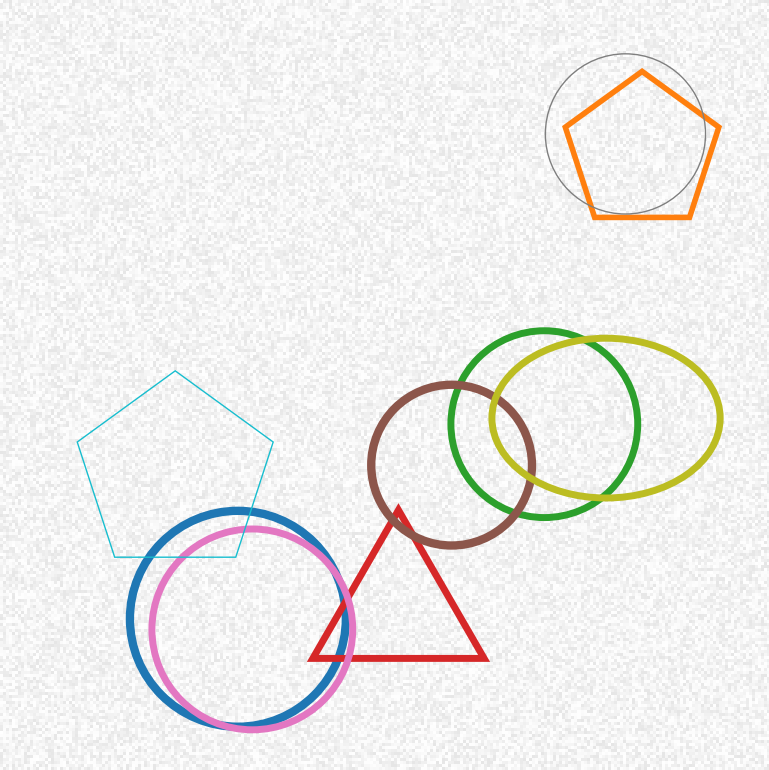[{"shape": "circle", "thickness": 3, "radius": 0.7, "center": [0.309, 0.196]}, {"shape": "pentagon", "thickness": 2, "radius": 0.52, "center": [0.834, 0.802]}, {"shape": "circle", "thickness": 2.5, "radius": 0.61, "center": [0.707, 0.449]}, {"shape": "triangle", "thickness": 2.5, "radius": 0.64, "center": [0.517, 0.209]}, {"shape": "circle", "thickness": 3, "radius": 0.52, "center": [0.587, 0.396]}, {"shape": "circle", "thickness": 2.5, "radius": 0.65, "center": [0.328, 0.183]}, {"shape": "circle", "thickness": 0.5, "radius": 0.52, "center": [0.812, 0.826]}, {"shape": "oval", "thickness": 2.5, "radius": 0.74, "center": [0.787, 0.457]}, {"shape": "pentagon", "thickness": 0.5, "radius": 0.67, "center": [0.228, 0.385]}]